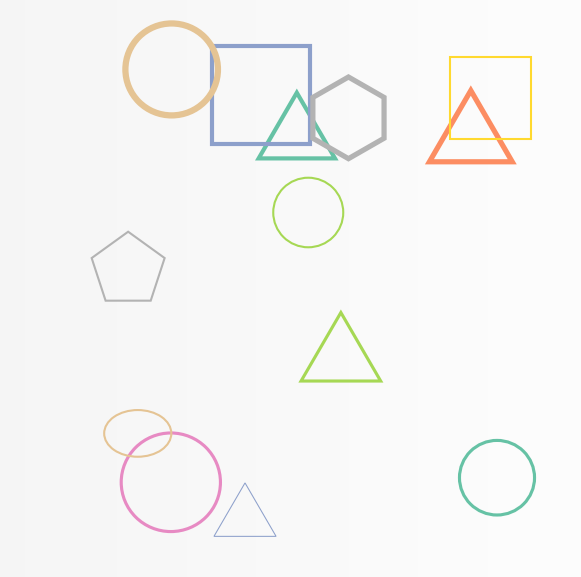[{"shape": "triangle", "thickness": 2, "radius": 0.38, "center": [0.511, 0.763]}, {"shape": "circle", "thickness": 1.5, "radius": 0.32, "center": [0.855, 0.172]}, {"shape": "triangle", "thickness": 2.5, "radius": 0.41, "center": [0.81, 0.76]}, {"shape": "triangle", "thickness": 0.5, "radius": 0.31, "center": [0.422, 0.101]}, {"shape": "square", "thickness": 2, "radius": 0.42, "center": [0.449, 0.834]}, {"shape": "circle", "thickness": 1.5, "radius": 0.43, "center": [0.294, 0.164]}, {"shape": "circle", "thickness": 1, "radius": 0.3, "center": [0.53, 0.631]}, {"shape": "triangle", "thickness": 1.5, "radius": 0.4, "center": [0.586, 0.379]}, {"shape": "square", "thickness": 1, "radius": 0.35, "center": [0.844, 0.829]}, {"shape": "circle", "thickness": 3, "radius": 0.4, "center": [0.295, 0.879]}, {"shape": "oval", "thickness": 1, "radius": 0.29, "center": [0.237, 0.249]}, {"shape": "hexagon", "thickness": 2.5, "radius": 0.35, "center": [0.6, 0.795]}, {"shape": "pentagon", "thickness": 1, "radius": 0.33, "center": [0.22, 0.532]}]